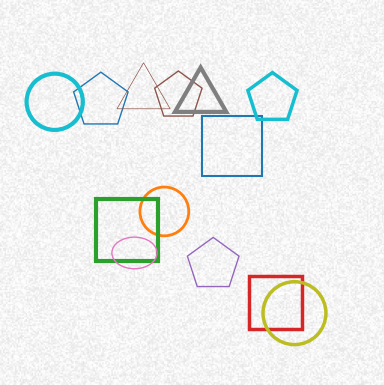[{"shape": "pentagon", "thickness": 1, "radius": 0.37, "center": [0.262, 0.738]}, {"shape": "square", "thickness": 1.5, "radius": 0.39, "center": [0.602, 0.62]}, {"shape": "circle", "thickness": 2, "radius": 0.32, "center": [0.427, 0.451]}, {"shape": "square", "thickness": 3, "radius": 0.4, "center": [0.329, 0.403]}, {"shape": "square", "thickness": 2.5, "radius": 0.34, "center": [0.715, 0.215]}, {"shape": "pentagon", "thickness": 1, "radius": 0.35, "center": [0.554, 0.313]}, {"shape": "pentagon", "thickness": 1, "radius": 0.32, "center": [0.463, 0.751]}, {"shape": "triangle", "thickness": 0.5, "radius": 0.4, "center": [0.373, 0.757]}, {"shape": "oval", "thickness": 1, "radius": 0.29, "center": [0.349, 0.343]}, {"shape": "triangle", "thickness": 3, "radius": 0.38, "center": [0.521, 0.748]}, {"shape": "circle", "thickness": 2.5, "radius": 0.41, "center": [0.765, 0.187]}, {"shape": "pentagon", "thickness": 2.5, "radius": 0.34, "center": [0.708, 0.744]}, {"shape": "circle", "thickness": 3, "radius": 0.37, "center": [0.142, 0.736]}]